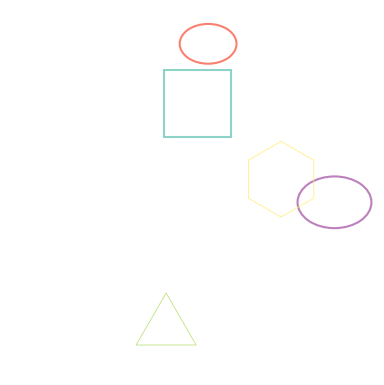[{"shape": "square", "thickness": 1.5, "radius": 0.44, "center": [0.513, 0.731]}, {"shape": "oval", "thickness": 1.5, "radius": 0.37, "center": [0.541, 0.886]}, {"shape": "triangle", "thickness": 0.5, "radius": 0.45, "center": [0.431, 0.149]}, {"shape": "oval", "thickness": 1.5, "radius": 0.48, "center": [0.869, 0.475]}, {"shape": "hexagon", "thickness": 0.5, "radius": 0.49, "center": [0.73, 0.535]}]